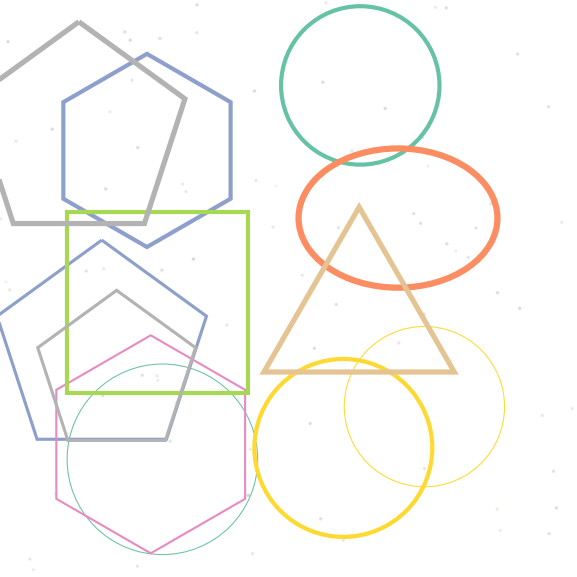[{"shape": "circle", "thickness": 0.5, "radius": 0.83, "center": [0.281, 0.204]}, {"shape": "circle", "thickness": 2, "radius": 0.69, "center": [0.624, 0.851]}, {"shape": "oval", "thickness": 3, "radius": 0.86, "center": [0.689, 0.622]}, {"shape": "hexagon", "thickness": 2, "radius": 0.84, "center": [0.254, 0.739]}, {"shape": "pentagon", "thickness": 1.5, "radius": 0.95, "center": [0.176, 0.393]}, {"shape": "hexagon", "thickness": 1, "radius": 0.94, "center": [0.261, 0.23]}, {"shape": "square", "thickness": 2, "radius": 0.78, "center": [0.272, 0.476]}, {"shape": "circle", "thickness": 2, "radius": 0.77, "center": [0.595, 0.223]}, {"shape": "circle", "thickness": 0.5, "radius": 0.69, "center": [0.735, 0.295]}, {"shape": "triangle", "thickness": 2.5, "radius": 0.95, "center": [0.622, 0.45]}, {"shape": "pentagon", "thickness": 1.5, "radius": 0.72, "center": [0.202, 0.353]}, {"shape": "pentagon", "thickness": 2.5, "radius": 0.97, "center": [0.137, 0.768]}]